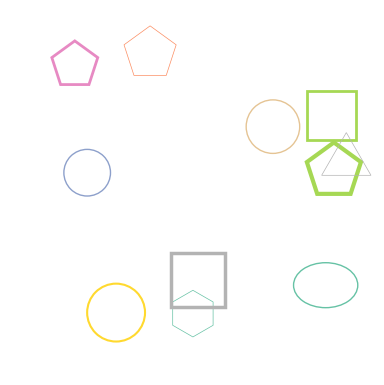[{"shape": "oval", "thickness": 1, "radius": 0.42, "center": [0.846, 0.259]}, {"shape": "hexagon", "thickness": 0.5, "radius": 0.3, "center": [0.501, 0.185]}, {"shape": "pentagon", "thickness": 0.5, "radius": 0.36, "center": [0.39, 0.862]}, {"shape": "circle", "thickness": 1, "radius": 0.3, "center": [0.226, 0.551]}, {"shape": "pentagon", "thickness": 2, "radius": 0.31, "center": [0.194, 0.831]}, {"shape": "square", "thickness": 2, "radius": 0.32, "center": [0.861, 0.7]}, {"shape": "pentagon", "thickness": 3, "radius": 0.37, "center": [0.867, 0.556]}, {"shape": "circle", "thickness": 1.5, "radius": 0.38, "center": [0.302, 0.188]}, {"shape": "circle", "thickness": 1, "radius": 0.35, "center": [0.709, 0.671]}, {"shape": "square", "thickness": 2.5, "radius": 0.35, "center": [0.515, 0.272]}, {"shape": "triangle", "thickness": 0.5, "radius": 0.37, "center": [0.9, 0.582]}]